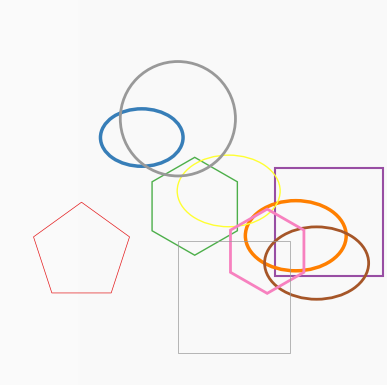[{"shape": "pentagon", "thickness": 0.5, "radius": 0.65, "center": [0.21, 0.344]}, {"shape": "oval", "thickness": 2.5, "radius": 0.53, "center": [0.366, 0.643]}, {"shape": "hexagon", "thickness": 1, "radius": 0.64, "center": [0.502, 0.464]}, {"shape": "square", "thickness": 1.5, "radius": 0.7, "center": [0.848, 0.424]}, {"shape": "oval", "thickness": 2.5, "radius": 0.65, "center": [0.763, 0.388]}, {"shape": "oval", "thickness": 1, "radius": 0.66, "center": [0.59, 0.504]}, {"shape": "oval", "thickness": 2, "radius": 0.67, "center": [0.817, 0.317]}, {"shape": "hexagon", "thickness": 2, "radius": 0.55, "center": [0.69, 0.347]}, {"shape": "square", "thickness": 0.5, "radius": 0.73, "center": [0.604, 0.23]}, {"shape": "circle", "thickness": 2, "radius": 0.74, "center": [0.459, 0.692]}]